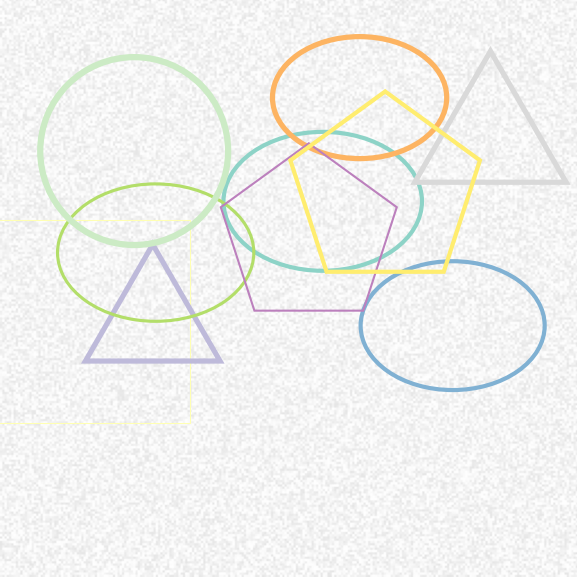[{"shape": "oval", "thickness": 2, "radius": 0.86, "center": [0.559, 0.651]}, {"shape": "square", "thickness": 0.5, "radius": 0.88, "center": [0.153, 0.442]}, {"shape": "triangle", "thickness": 2.5, "radius": 0.67, "center": [0.264, 0.441]}, {"shape": "oval", "thickness": 2, "radius": 0.8, "center": [0.784, 0.435]}, {"shape": "oval", "thickness": 2.5, "radius": 0.75, "center": [0.623, 0.83]}, {"shape": "oval", "thickness": 1.5, "radius": 0.85, "center": [0.27, 0.562]}, {"shape": "triangle", "thickness": 2.5, "radius": 0.76, "center": [0.849, 0.759]}, {"shape": "pentagon", "thickness": 1, "radius": 0.8, "center": [0.535, 0.591]}, {"shape": "circle", "thickness": 3, "radius": 0.81, "center": [0.232, 0.738]}, {"shape": "pentagon", "thickness": 2, "radius": 0.86, "center": [0.667, 0.668]}]